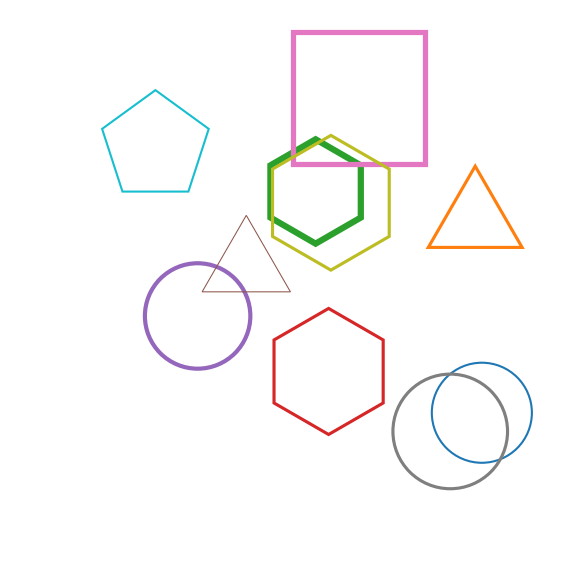[{"shape": "circle", "thickness": 1, "radius": 0.43, "center": [0.834, 0.284]}, {"shape": "triangle", "thickness": 1.5, "radius": 0.47, "center": [0.823, 0.618]}, {"shape": "hexagon", "thickness": 3, "radius": 0.45, "center": [0.547, 0.668]}, {"shape": "hexagon", "thickness": 1.5, "radius": 0.55, "center": [0.569, 0.356]}, {"shape": "circle", "thickness": 2, "radius": 0.46, "center": [0.342, 0.452]}, {"shape": "triangle", "thickness": 0.5, "radius": 0.44, "center": [0.426, 0.538]}, {"shape": "square", "thickness": 2.5, "radius": 0.57, "center": [0.622, 0.83]}, {"shape": "circle", "thickness": 1.5, "radius": 0.5, "center": [0.78, 0.252]}, {"shape": "hexagon", "thickness": 1.5, "radius": 0.58, "center": [0.573, 0.648]}, {"shape": "pentagon", "thickness": 1, "radius": 0.49, "center": [0.269, 0.746]}]